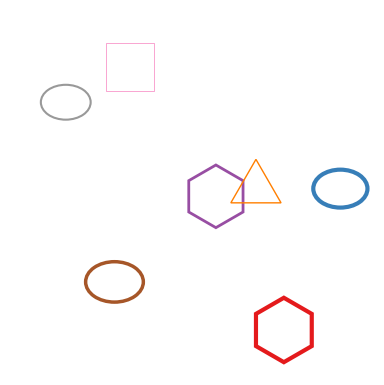[{"shape": "hexagon", "thickness": 3, "radius": 0.42, "center": [0.737, 0.143]}, {"shape": "oval", "thickness": 3, "radius": 0.35, "center": [0.884, 0.51]}, {"shape": "hexagon", "thickness": 2, "radius": 0.41, "center": [0.561, 0.49]}, {"shape": "triangle", "thickness": 1, "radius": 0.38, "center": [0.665, 0.511]}, {"shape": "oval", "thickness": 2.5, "radius": 0.37, "center": [0.297, 0.268]}, {"shape": "square", "thickness": 0.5, "radius": 0.31, "center": [0.337, 0.826]}, {"shape": "oval", "thickness": 1.5, "radius": 0.32, "center": [0.171, 0.734]}]